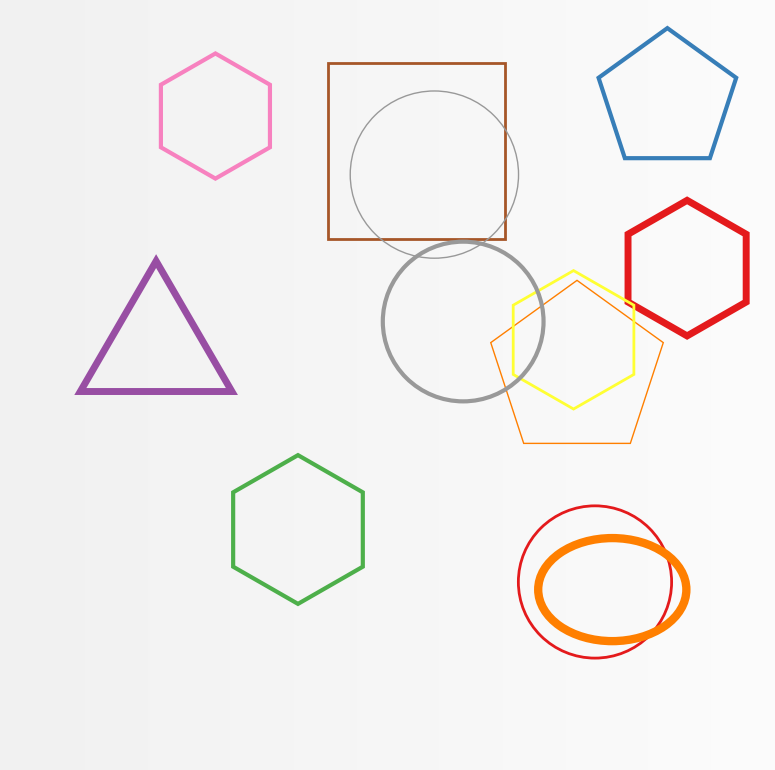[{"shape": "circle", "thickness": 1, "radius": 0.49, "center": [0.768, 0.244]}, {"shape": "hexagon", "thickness": 2.5, "radius": 0.44, "center": [0.887, 0.652]}, {"shape": "pentagon", "thickness": 1.5, "radius": 0.47, "center": [0.861, 0.87]}, {"shape": "hexagon", "thickness": 1.5, "radius": 0.48, "center": [0.384, 0.312]}, {"shape": "triangle", "thickness": 2.5, "radius": 0.56, "center": [0.201, 0.548]}, {"shape": "oval", "thickness": 3, "radius": 0.48, "center": [0.79, 0.234]}, {"shape": "pentagon", "thickness": 0.5, "radius": 0.59, "center": [0.745, 0.519]}, {"shape": "hexagon", "thickness": 1, "radius": 0.45, "center": [0.74, 0.559]}, {"shape": "square", "thickness": 1, "radius": 0.57, "center": [0.538, 0.804]}, {"shape": "hexagon", "thickness": 1.5, "radius": 0.41, "center": [0.278, 0.849]}, {"shape": "circle", "thickness": 0.5, "radius": 0.54, "center": [0.56, 0.773]}, {"shape": "circle", "thickness": 1.5, "radius": 0.52, "center": [0.598, 0.582]}]